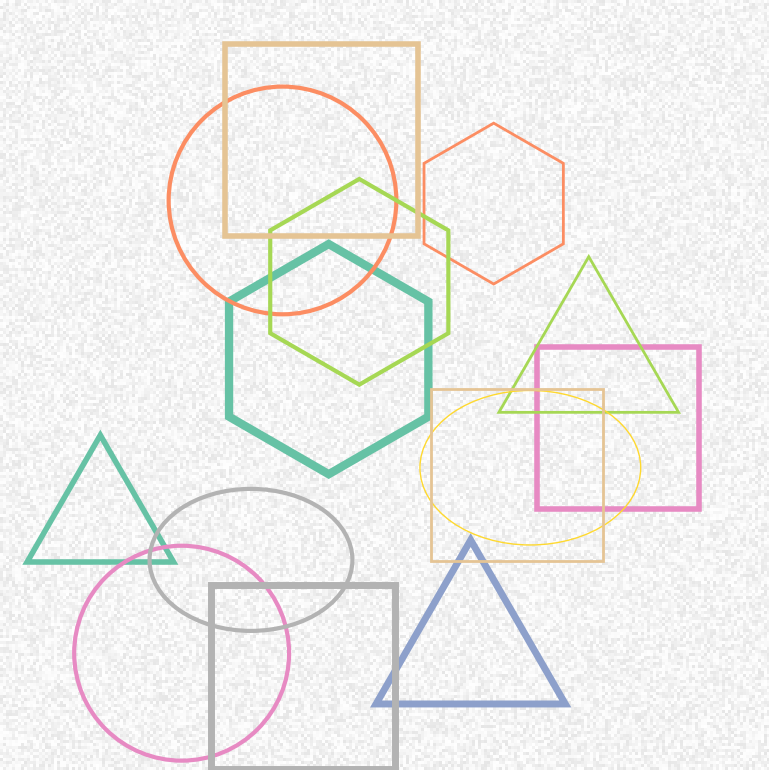[{"shape": "triangle", "thickness": 2, "radius": 0.55, "center": [0.13, 0.325]}, {"shape": "hexagon", "thickness": 3, "radius": 0.75, "center": [0.427, 0.534]}, {"shape": "hexagon", "thickness": 1, "radius": 0.52, "center": [0.641, 0.736]}, {"shape": "circle", "thickness": 1.5, "radius": 0.74, "center": [0.367, 0.74]}, {"shape": "triangle", "thickness": 2.5, "radius": 0.71, "center": [0.611, 0.157]}, {"shape": "circle", "thickness": 1.5, "radius": 0.7, "center": [0.236, 0.152]}, {"shape": "square", "thickness": 2, "radius": 0.53, "center": [0.803, 0.444]}, {"shape": "hexagon", "thickness": 1.5, "radius": 0.67, "center": [0.467, 0.634]}, {"shape": "triangle", "thickness": 1, "radius": 0.67, "center": [0.765, 0.532]}, {"shape": "oval", "thickness": 0.5, "radius": 0.72, "center": [0.689, 0.393]}, {"shape": "square", "thickness": 1, "radius": 0.56, "center": [0.672, 0.383]}, {"shape": "square", "thickness": 2, "radius": 0.63, "center": [0.417, 0.818]}, {"shape": "oval", "thickness": 1.5, "radius": 0.66, "center": [0.326, 0.273]}, {"shape": "square", "thickness": 2.5, "radius": 0.6, "center": [0.394, 0.121]}]